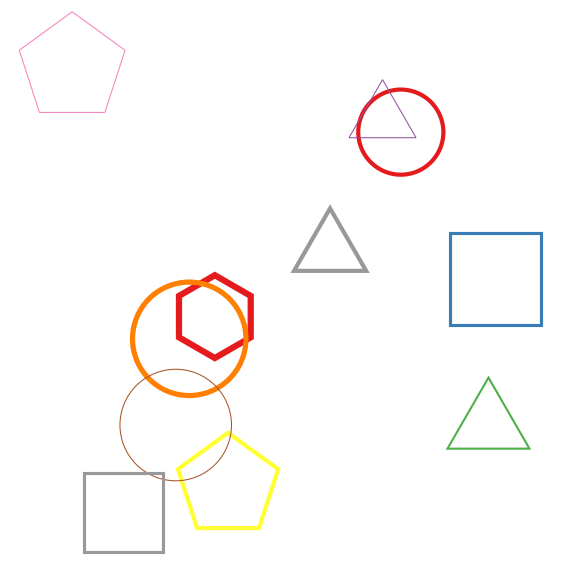[{"shape": "circle", "thickness": 2, "radius": 0.37, "center": [0.694, 0.77]}, {"shape": "hexagon", "thickness": 3, "radius": 0.36, "center": [0.372, 0.451]}, {"shape": "square", "thickness": 1.5, "radius": 0.39, "center": [0.857, 0.516]}, {"shape": "triangle", "thickness": 1, "radius": 0.41, "center": [0.846, 0.263]}, {"shape": "triangle", "thickness": 0.5, "radius": 0.34, "center": [0.662, 0.794]}, {"shape": "circle", "thickness": 2.5, "radius": 0.49, "center": [0.328, 0.412]}, {"shape": "pentagon", "thickness": 2, "radius": 0.46, "center": [0.395, 0.158]}, {"shape": "circle", "thickness": 0.5, "radius": 0.48, "center": [0.304, 0.263]}, {"shape": "pentagon", "thickness": 0.5, "radius": 0.48, "center": [0.125, 0.882]}, {"shape": "triangle", "thickness": 2, "radius": 0.36, "center": [0.572, 0.566]}, {"shape": "square", "thickness": 1.5, "radius": 0.34, "center": [0.214, 0.112]}]